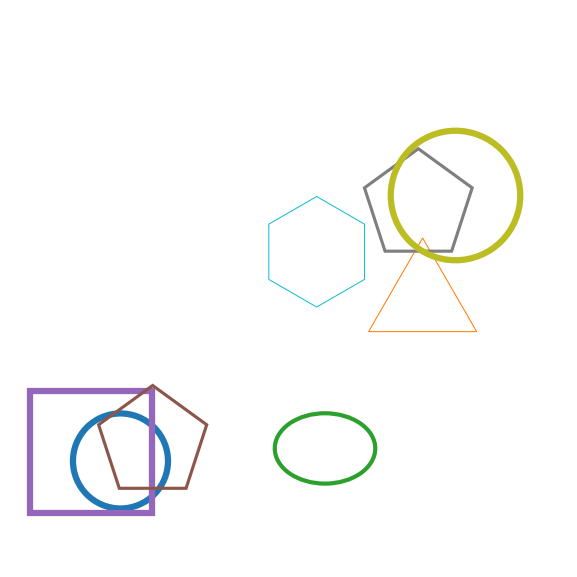[{"shape": "circle", "thickness": 3, "radius": 0.41, "center": [0.209, 0.201]}, {"shape": "triangle", "thickness": 0.5, "radius": 0.54, "center": [0.732, 0.479]}, {"shape": "oval", "thickness": 2, "radius": 0.44, "center": [0.563, 0.223]}, {"shape": "square", "thickness": 3, "radius": 0.53, "center": [0.157, 0.216]}, {"shape": "pentagon", "thickness": 1.5, "radius": 0.49, "center": [0.264, 0.233]}, {"shape": "pentagon", "thickness": 1.5, "radius": 0.49, "center": [0.724, 0.644]}, {"shape": "circle", "thickness": 3, "radius": 0.56, "center": [0.789, 0.661]}, {"shape": "hexagon", "thickness": 0.5, "radius": 0.48, "center": [0.548, 0.563]}]